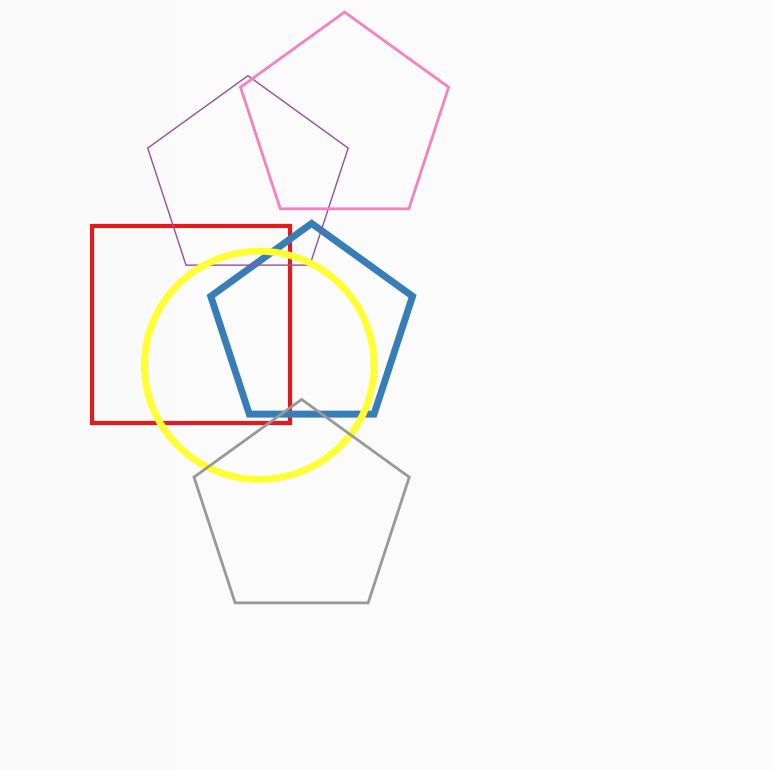[{"shape": "square", "thickness": 1.5, "radius": 0.64, "center": [0.247, 0.578]}, {"shape": "pentagon", "thickness": 2.5, "radius": 0.68, "center": [0.402, 0.573]}, {"shape": "pentagon", "thickness": 0.5, "radius": 0.68, "center": [0.32, 0.766]}, {"shape": "circle", "thickness": 2.5, "radius": 0.74, "center": [0.335, 0.526]}, {"shape": "pentagon", "thickness": 1, "radius": 0.71, "center": [0.445, 0.843]}, {"shape": "pentagon", "thickness": 1, "radius": 0.73, "center": [0.389, 0.335]}]